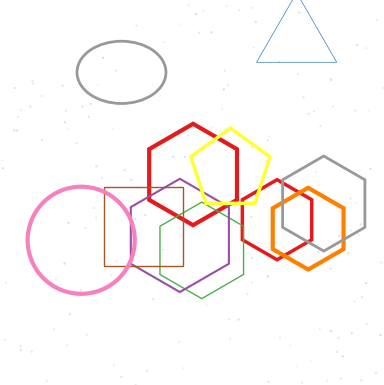[{"shape": "hexagon", "thickness": 3, "radius": 0.66, "center": [0.501, 0.547]}, {"shape": "hexagon", "thickness": 2.5, "radius": 0.52, "center": [0.72, 0.429]}, {"shape": "triangle", "thickness": 0.5, "radius": 0.6, "center": [0.77, 0.898]}, {"shape": "hexagon", "thickness": 1, "radius": 0.63, "center": [0.524, 0.35]}, {"shape": "hexagon", "thickness": 1.5, "radius": 0.74, "center": [0.467, 0.389]}, {"shape": "hexagon", "thickness": 3, "radius": 0.53, "center": [0.8, 0.406]}, {"shape": "pentagon", "thickness": 2.5, "radius": 0.54, "center": [0.599, 0.559]}, {"shape": "square", "thickness": 1, "radius": 0.51, "center": [0.374, 0.411]}, {"shape": "circle", "thickness": 3, "radius": 0.7, "center": [0.211, 0.376]}, {"shape": "oval", "thickness": 2, "radius": 0.58, "center": [0.316, 0.812]}, {"shape": "hexagon", "thickness": 2, "radius": 0.62, "center": [0.841, 0.471]}]